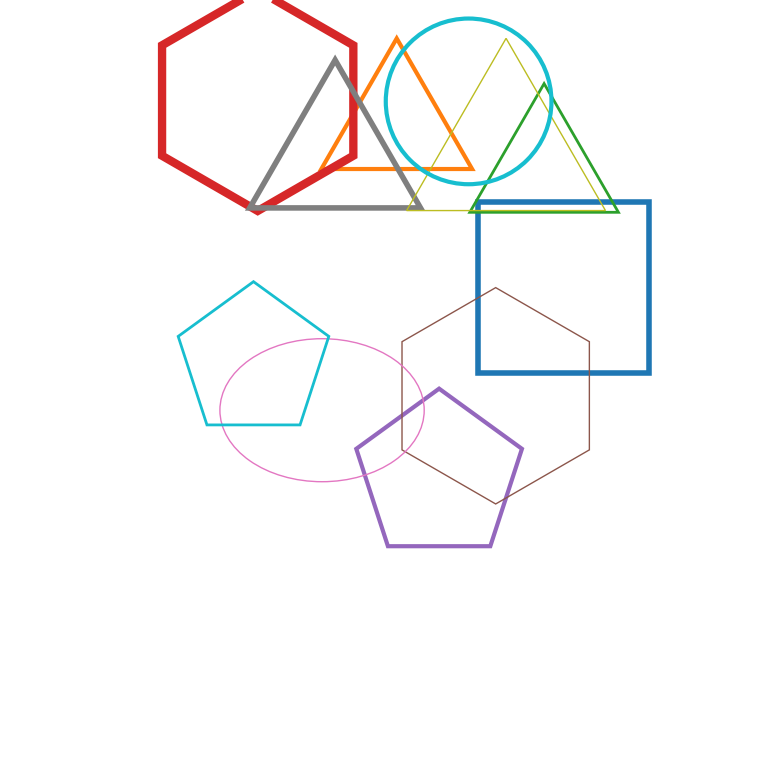[{"shape": "square", "thickness": 2, "radius": 0.55, "center": [0.732, 0.627]}, {"shape": "triangle", "thickness": 1.5, "radius": 0.57, "center": [0.515, 0.837]}, {"shape": "triangle", "thickness": 1, "radius": 0.56, "center": [0.707, 0.78]}, {"shape": "hexagon", "thickness": 3, "radius": 0.72, "center": [0.335, 0.869]}, {"shape": "pentagon", "thickness": 1.5, "radius": 0.57, "center": [0.57, 0.382]}, {"shape": "hexagon", "thickness": 0.5, "radius": 0.7, "center": [0.644, 0.486]}, {"shape": "oval", "thickness": 0.5, "radius": 0.66, "center": [0.418, 0.467]}, {"shape": "triangle", "thickness": 2, "radius": 0.64, "center": [0.435, 0.794]}, {"shape": "triangle", "thickness": 0.5, "radius": 0.75, "center": [0.657, 0.801]}, {"shape": "circle", "thickness": 1.5, "radius": 0.54, "center": [0.609, 0.868]}, {"shape": "pentagon", "thickness": 1, "radius": 0.51, "center": [0.329, 0.531]}]